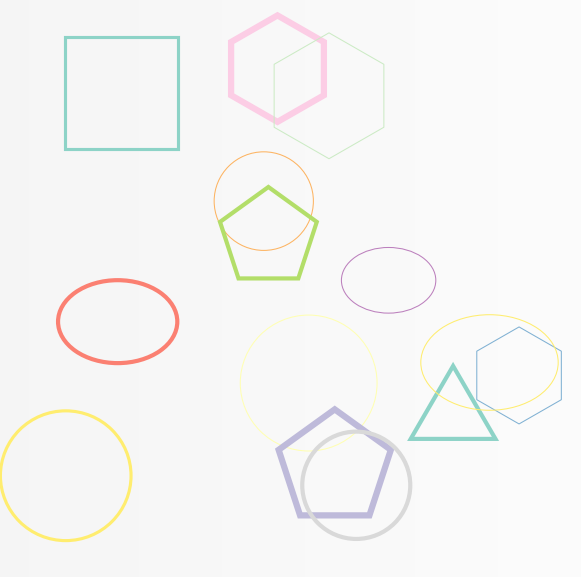[{"shape": "square", "thickness": 1.5, "radius": 0.49, "center": [0.209, 0.838]}, {"shape": "triangle", "thickness": 2, "radius": 0.42, "center": [0.78, 0.281]}, {"shape": "circle", "thickness": 0.5, "radius": 0.59, "center": [0.531, 0.336]}, {"shape": "pentagon", "thickness": 3, "radius": 0.51, "center": [0.576, 0.189]}, {"shape": "oval", "thickness": 2, "radius": 0.51, "center": [0.202, 0.442]}, {"shape": "hexagon", "thickness": 0.5, "radius": 0.42, "center": [0.893, 0.349]}, {"shape": "circle", "thickness": 0.5, "radius": 0.43, "center": [0.454, 0.651]}, {"shape": "pentagon", "thickness": 2, "radius": 0.44, "center": [0.462, 0.588]}, {"shape": "hexagon", "thickness": 3, "radius": 0.46, "center": [0.477, 0.88]}, {"shape": "circle", "thickness": 2, "radius": 0.46, "center": [0.613, 0.159]}, {"shape": "oval", "thickness": 0.5, "radius": 0.41, "center": [0.669, 0.514]}, {"shape": "hexagon", "thickness": 0.5, "radius": 0.54, "center": [0.566, 0.833]}, {"shape": "circle", "thickness": 1.5, "radius": 0.56, "center": [0.113, 0.175]}, {"shape": "oval", "thickness": 0.5, "radius": 0.59, "center": [0.842, 0.371]}]